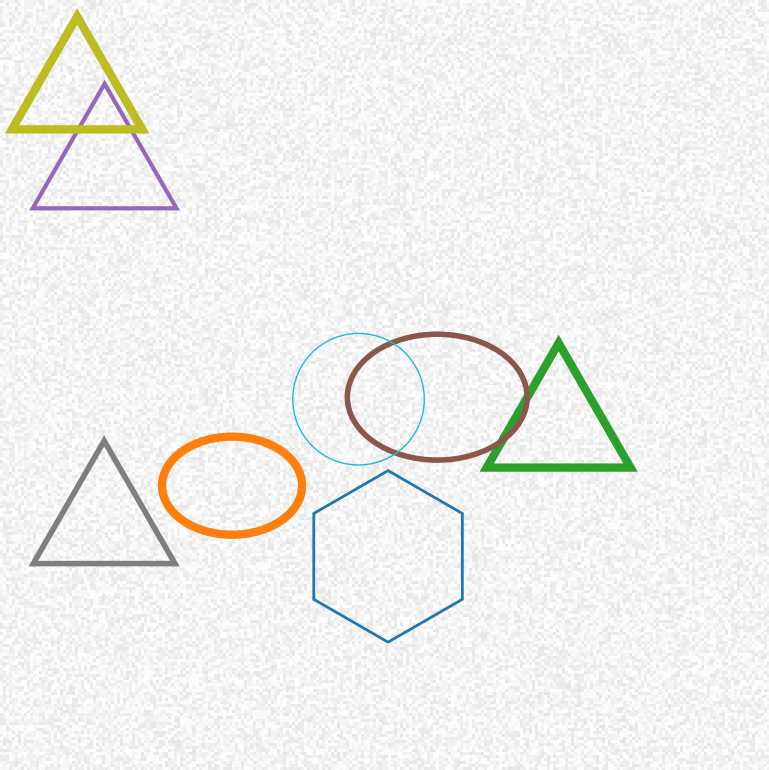[{"shape": "hexagon", "thickness": 1, "radius": 0.56, "center": [0.504, 0.277]}, {"shape": "oval", "thickness": 3, "radius": 0.45, "center": [0.301, 0.369]}, {"shape": "triangle", "thickness": 3, "radius": 0.54, "center": [0.725, 0.447]}, {"shape": "triangle", "thickness": 1.5, "radius": 0.54, "center": [0.136, 0.783]}, {"shape": "oval", "thickness": 2, "radius": 0.58, "center": [0.568, 0.484]}, {"shape": "triangle", "thickness": 2, "radius": 0.53, "center": [0.135, 0.321]}, {"shape": "triangle", "thickness": 3, "radius": 0.49, "center": [0.1, 0.881]}, {"shape": "circle", "thickness": 0.5, "radius": 0.43, "center": [0.466, 0.482]}]